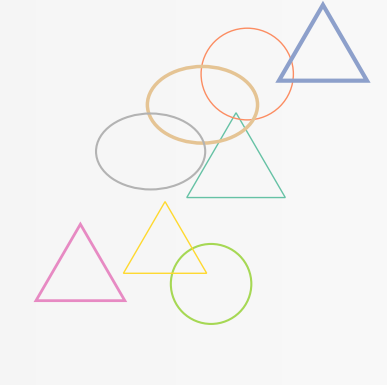[{"shape": "triangle", "thickness": 1, "radius": 0.73, "center": [0.609, 0.56]}, {"shape": "circle", "thickness": 1, "radius": 0.6, "center": [0.638, 0.808]}, {"shape": "triangle", "thickness": 3, "radius": 0.66, "center": [0.833, 0.856]}, {"shape": "triangle", "thickness": 2, "radius": 0.66, "center": [0.207, 0.285]}, {"shape": "circle", "thickness": 1.5, "radius": 0.52, "center": [0.545, 0.262]}, {"shape": "triangle", "thickness": 1, "radius": 0.62, "center": [0.426, 0.352]}, {"shape": "oval", "thickness": 2.5, "radius": 0.71, "center": [0.522, 0.728]}, {"shape": "oval", "thickness": 1.5, "radius": 0.7, "center": [0.389, 0.607]}]